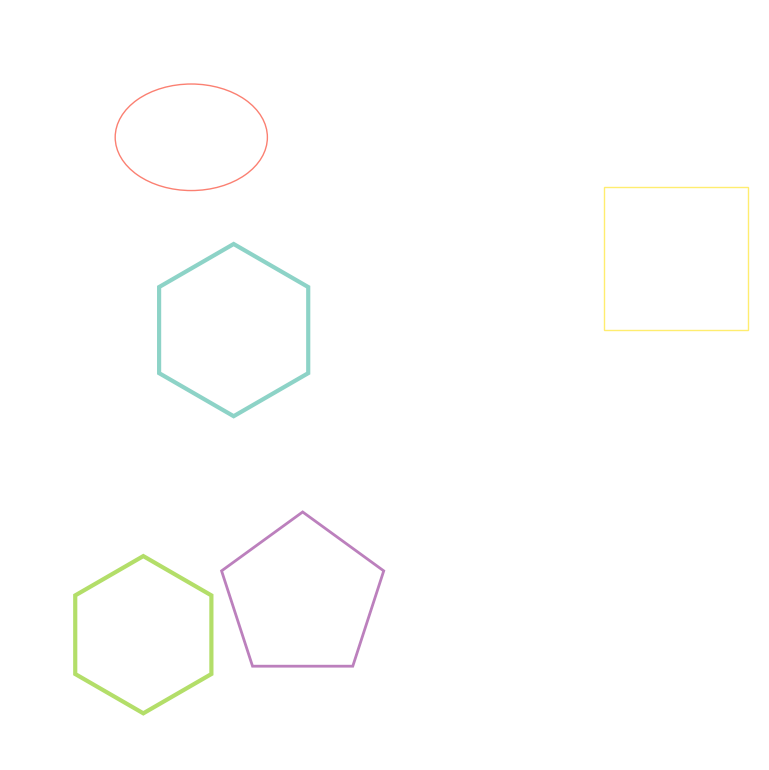[{"shape": "hexagon", "thickness": 1.5, "radius": 0.56, "center": [0.303, 0.571]}, {"shape": "oval", "thickness": 0.5, "radius": 0.49, "center": [0.248, 0.822]}, {"shape": "hexagon", "thickness": 1.5, "radius": 0.51, "center": [0.186, 0.176]}, {"shape": "pentagon", "thickness": 1, "radius": 0.55, "center": [0.393, 0.224]}, {"shape": "square", "thickness": 0.5, "radius": 0.47, "center": [0.878, 0.664]}]